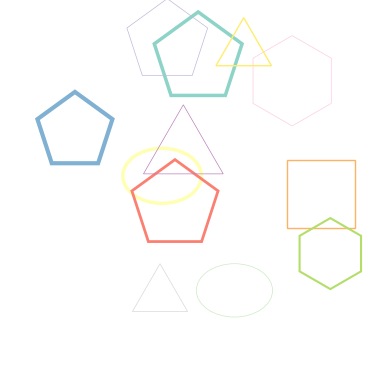[{"shape": "pentagon", "thickness": 2.5, "radius": 0.6, "center": [0.515, 0.849]}, {"shape": "oval", "thickness": 2.5, "radius": 0.51, "center": [0.421, 0.543]}, {"shape": "pentagon", "thickness": 0.5, "radius": 0.55, "center": [0.434, 0.893]}, {"shape": "pentagon", "thickness": 2, "radius": 0.59, "center": [0.454, 0.468]}, {"shape": "pentagon", "thickness": 3, "radius": 0.51, "center": [0.195, 0.659]}, {"shape": "square", "thickness": 1, "radius": 0.44, "center": [0.834, 0.496]}, {"shape": "hexagon", "thickness": 1.5, "radius": 0.46, "center": [0.858, 0.341]}, {"shape": "hexagon", "thickness": 0.5, "radius": 0.59, "center": [0.759, 0.79]}, {"shape": "triangle", "thickness": 0.5, "radius": 0.41, "center": [0.416, 0.232]}, {"shape": "triangle", "thickness": 0.5, "radius": 0.6, "center": [0.476, 0.608]}, {"shape": "oval", "thickness": 0.5, "radius": 0.49, "center": [0.609, 0.246]}, {"shape": "triangle", "thickness": 1, "radius": 0.42, "center": [0.633, 0.871]}]